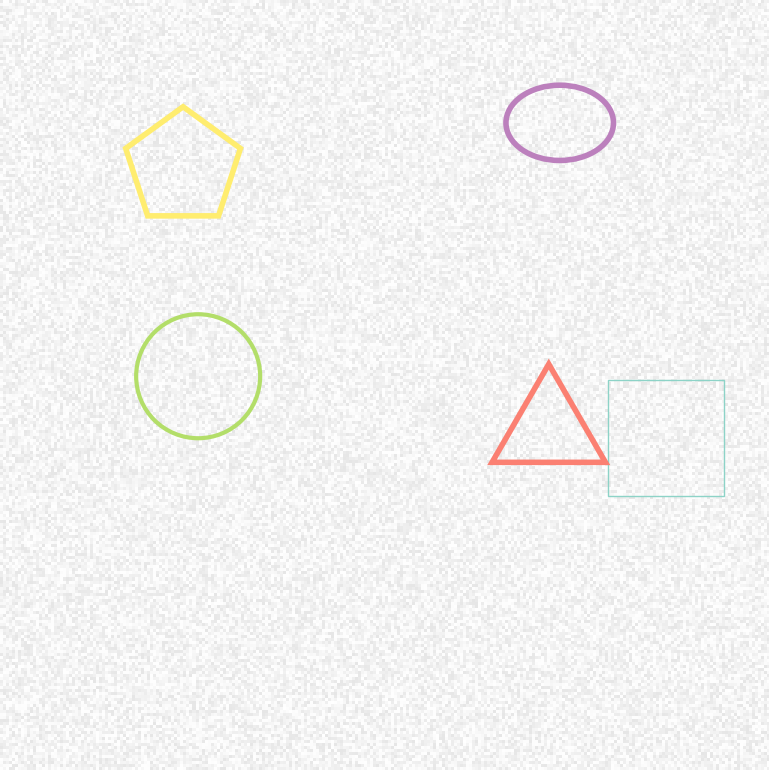[{"shape": "square", "thickness": 0.5, "radius": 0.38, "center": [0.864, 0.431]}, {"shape": "triangle", "thickness": 2, "radius": 0.43, "center": [0.713, 0.442]}, {"shape": "circle", "thickness": 1.5, "radius": 0.4, "center": [0.257, 0.511]}, {"shape": "oval", "thickness": 2, "radius": 0.35, "center": [0.727, 0.84]}, {"shape": "pentagon", "thickness": 2, "radius": 0.39, "center": [0.238, 0.783]}]